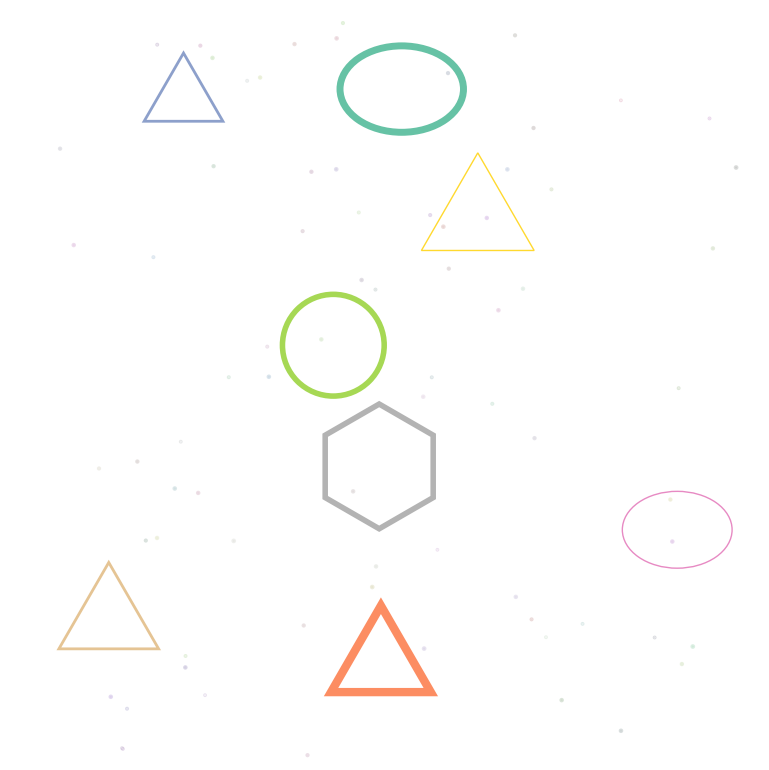[{"shape": "oval", "thickness": 2.5, "radius": 0.4, "center": [0.522, 0.884]}, {"shape": "triangle", "thickness": 3, "radius": 0.37, "center": [0.495, 0.139]}, {"shape": "triangle", "thickness": 1, "radius": 0.3, "center": [0.238, 0.872]}, {"shape": "oval", "thickness": 0.5, "radius": 0.36, "center": [0.879, 0.312]}, {"shape": "circle", "thickness": 2, "radius": 0.33, "center": [0.433, 0.552]}, {"shape": "triangle", "thickness": 0.5, "radius": 0.42, "center": [0.621, 0.717]}, {"shape": "triangle", "thickness": 1, "radius": 0.37, "center": [0.141, 0.195]}, {"shape": "hexagon", "thickness": 2, "radius": 0.4, "center": [0.492, 0.394]}]